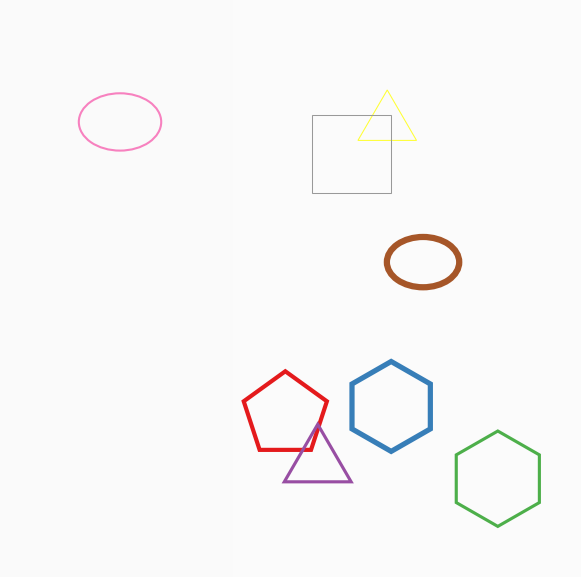[{"shape": "pentagon", "thickness": 2, "radius": 0.38, "center": [0.491, 0.281]}, {"shape": "hexagon", "thickness": 2.5, "radius": 0.39, "center": [0.673, 0.295]}, {"shape": "hexagon", "thickness": 1.5, "radius": 0.41, "center": [0.856, 0.17]}, {"shape": "triangle", "thickness": 1.5, "radius": 0.33, "center": [0.547, 0.198]}, {"shape": "triangle", "thickness": 0.5, "radius": 0.29, "center": [0.666, 0.785]}, {"shape": "oval", "thickness": 3, "radius": 0.31, "center": [0.728, 0.545]}, {"shape": "oval", "thickness": 1, "radius": 0.35, "center": [0.206, 0.788]}, {"shape": "square", "thickness": 0.5, "radius": 0.34, "center": [0.605, 0.733]}]